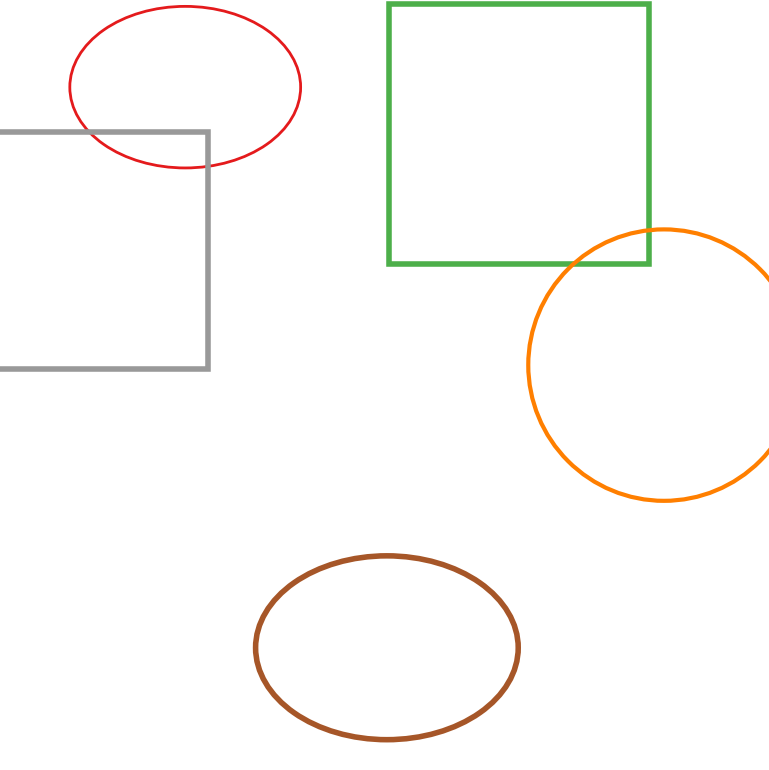[{"shape": "oval", "thickness": 1, "radius": 0.75, "center": [0.241, 0.887]}, {"shape": "square", "thickness": 2, "radius": 0.84, "center": [0.674, 0.826]}, {"shape": "circle", "thickness": 1.5, "radius": 0.88, "center": [0.862, 0.526]}, {"shape": "oval", "thickness": 2, "radius": 0.85, "center": [0.502, 0.159]}, {"shape": "square", "thickness": 2, "radius": 0.77, "center": [0.117, 0.675]}]